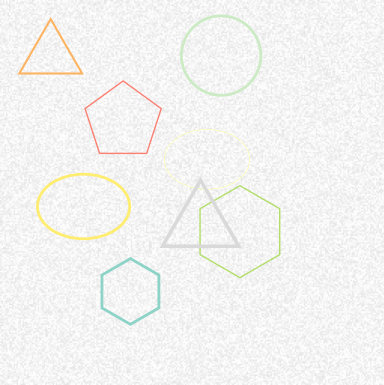[{"shape": "hexagon", "thickness": 2, "radius": 0.43, "center": [0.339, 0.243]}, {"shape": "oval", "thickness": 0.5, "radius": 0.56, "center": [0.538, 0.586]}, {"shape": "pentagon", "thickness": 1, "radius": 0.52, "center": [0.32, 0.686]}, {"shape": "triangle", "thickness": 1.5, "radius": 0.47, "center": [0.132, 0.856]}, {"shape": "hexagon", "thickness": 1, "radius": 0.6, "center": [0.623, 0.398]}, {"shape": "triangle", "thickness": 2.5, "radius": 0.57, "center": [0.521, 0.418]}, {"shape": "circle", "thickness": 2, "radius": 0.52, "center": [0.574, 0.856]}, {"shape": "oval", "thickness": 2, "radius": 0.6, "center": [0.217, 0.464]}]